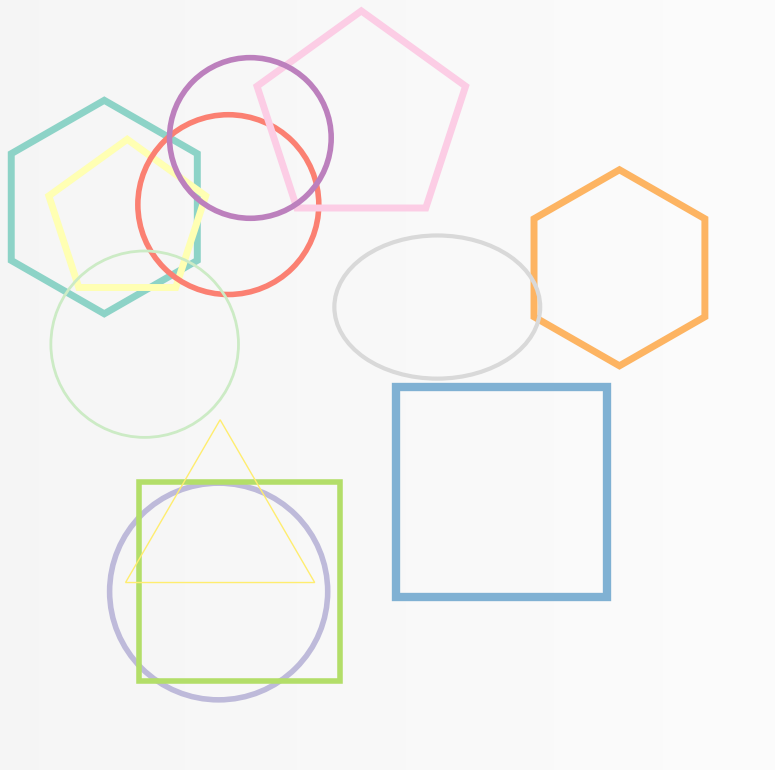[{"shape": "hexagon", "thickness": 2.5, "radius": 0.69, "center": [0.135, 0.731]}, {"shape": "pentagon", "thickness": 2.5, "radius": 0.53, "center": [0.164, 0.713]}, {"shape": "circle", "thickness": 2, "radius": 0.7, "center": [0.282, 0.232]}, {"shape": "circle", "thickness": 2, "radius": 0.58, "center": [0.295, 0.734]}, {"shape": "square", "thickness": 3, "radius": 0.68, "center": [0.647, 0.361]}, {"shape": "hexagon", "thickness": 2.5, "radius": 0.64, "center": [0.799, 0.652]}, {"shape": "square", "thickness": 2, "radius": 0.65, "center": [0.309, 0.245]}, {"shape": "pentagon", "thickness": 2.5, "radius": 0.71, "center": [0.466, 0.844]}, {"shape": "oval", "thickness": 1.5, "radius": 0.66, "center": [0.564, 0.601]}, {"shape": "circle", "thickness": 2, "radius": 0.52, "center": [0.323, 0.821]}, {"shape": "circle", "thickness": 1, "radius": 0.61, "center": [0.187, 0.553]}, {"shape": "triangle", "thickness": 0.5, "radius": 0.7, "center": [0.284, 0.314]}]